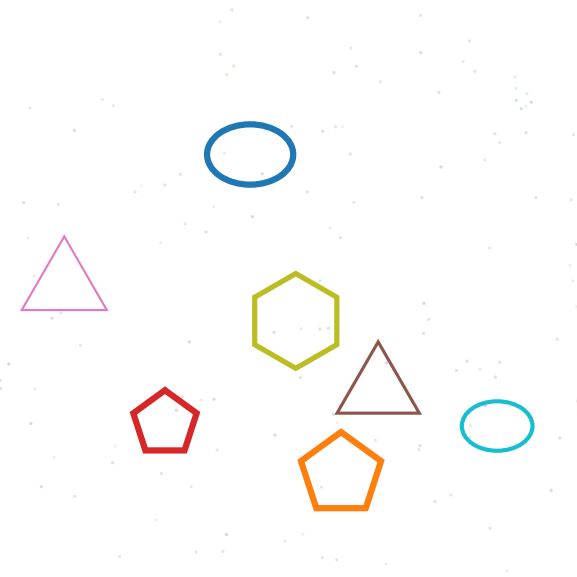[{"shape": "oval", "thickness": 3, "radius": 0.37, "center": [0.433, 0.732]}, {"shape": "pentagon", "thickness": 3, "radius": 0.36, "center": [0.591, 0.178]}, {"shape": "pentagon", "thickness": 3, "radius": 0.29, "center": [0.286, 0.266]}, {"shape": "triangle", "thickness": 1.5, "radius": 0.41, "center": [0.655, 0.325]}, {"shape": "triangle", "thickness": 1, "radius": 0.43, "center": [0.111, 0.505]}, {"shape": "hexagon", "thickness": 2.5, "radius": 0.41, "center": [0.512, 0.443]}, {"shape": "oval", "thickness": 2, "radius": 0.31, "center": [0.861, 0.261]}]